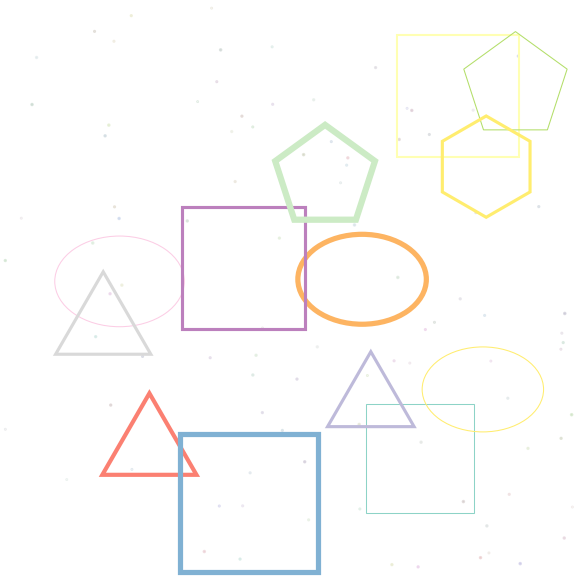[{"shape": "square", "thickness": 0.5, "radius": 0.47, "center": [0.728, 0.205]}, {"shape": "square", "thickness": 1, "radius": 0.53, "center": [0.793, 0.832]}, {"shape": "triangle", "thickness": 1.5, "radius": 0.43, "center": [0.642, 0.304]}, {"shape": "triangle", "thickness": 2, "radius": 0.47, "center": [0.259, 0.224]}, {"shape": "square", "thickness": 2.5, "radius": 0.6, "center": [0.431, 0.128]}, {"shape": "oval", "thickness": 2.5, "radius": 0.56, "center": [0.627, 0.516]}, {"shape": "pentagon", "thickness": 0.5, "radius": 0.47, "center": [0.893, 0.85]}, {"shape": "oval", "thickness": 0.5, "radius": 0.56, "center": [0.207, 0.512]}, {"shape": "triangle", "thickness": 1.5, "radius": 0.48, "center": [0.179, 0.433]}, {"shape": "square", "thickness": 1.5, "radius": 0.53, "center": [0.422, 0.535]}, {"shape": "pentagon", "thickness": 3, "radius": 0.45, "center": [0.563, 0.692]}, {"shape": "hexagon", "thickness": 1.5, "radius": 0.44, "center": [0.842, 0.711]}, {"shape": "oval", "thickness": 0.5, "radius": 0.53, "center": [0.836, 0.325]}]